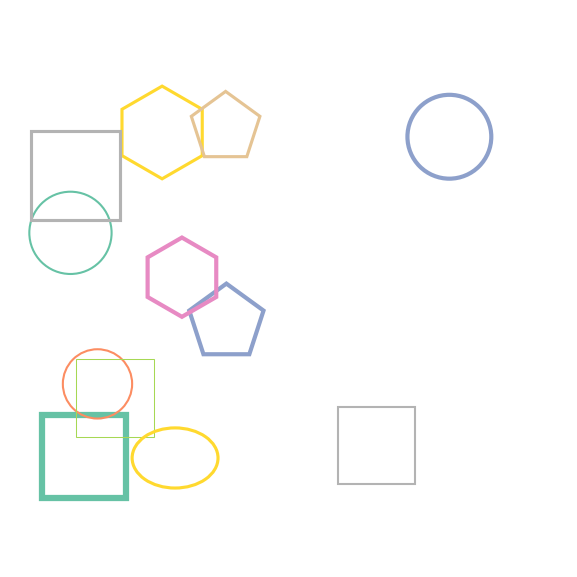[{"shape": "circle", "thickness": 1, "radius": 0.36, "center": [0.122, 0.596]}, {"shape": "square", "thickness": 3, "radius": 0.36, "center": [0.146, 0.209]}, {"shape": "circle", "thickness": 1, "radius": 0.3, "center": [0.169, 0.334]}, {"shape": "pentagon", "thickness": 2, "radius": 0.34, "center": [0.392, 0.44]}, {"shape": "circle", "thickness": 2, "radius": 0.36, "center": [0.778, 0.762]}, {"shape": "hexagon", "thickness": 2, "radius": 0.34, "center": [0.315, 0.519]}, {"shape": "square", "thickness": 0.5, "radius": 0.34, "center": [0.199, 0.31]}, {"shape": "oval", "thickness": 1.5, "radius": 0.37, "center": [0.303, 0.206]}, {"shape": "hexagon", "thickness": 1.5, "radius": 0.4, "center": [0.281, 0.77]}, {"shape": "pentagon", "thickness": 1.5, "radius": 0.31, "center": [0.391, 0.778]}, {"shape": "square", "thickness": 1, "radius": 0.33, "center": [0.652, 0.228]}, {"shape": "square", "thickness": 1.5, "radius": 0.39, "center": [0.131, 0.695]}]